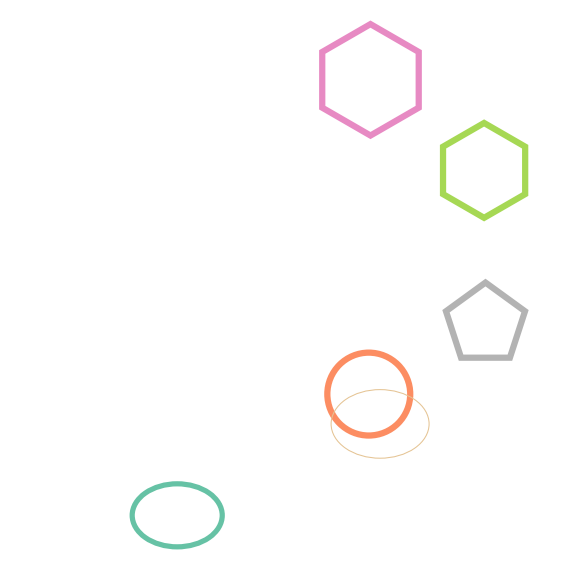[{"shape": "oval", "thickness": 2.5, "radius": 0.39, "center": [0.307, 0.107]}, {"shape": "circle", "thickness": 3, "radius": 0.36, "center": [0.639, 0.317]}, {"shape": "hexagon", "thickness": 3, "radius": 0.48, "center": [0.642, 0.861]}, {"shape": "hexagon", "thickness": 3, "radius": 0.41, "center": [0.838, 0.704]}, {"shape": "oval", "thickness": 0.5, "radius": 0.42, "center": [0.658, 0.265]}, {"shape": "pentagon", "thickness": 3, "radius": 0.36, "center": [0.841, 0.438]}]